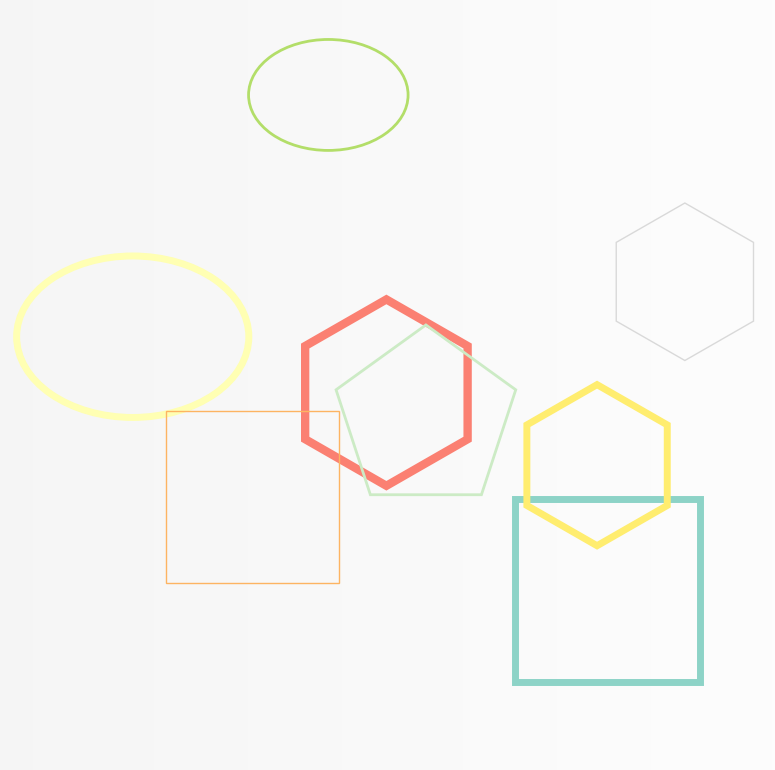[{"shape": "square", "thickness": 2.5, "radius": 0.59, "center": [0.784, 0.233]}, {"shape": "oval", "thickness": 2.5, "radius": 0.75, "center": [0.171, 0.563]}, {"shape": "hexagon", "thickness": 3, "radius": 0.61, "center": [0.499, 0.49]}, {"shape": "square", "thickness": 0.5, "radius": 0.56, "center": [0.325, 0.355]}, {"shape": "oval", "thickness": 1, "radius": 0.51, "center": [0.424, 0.877]}, {"shape": "hexagon", "thickness": 0.5, "radius": 0.51, "center": [0.884, 0.634]}, {"shape": "pentagon", "thickness": 1, "radius": 0.61, "center": [0.55, 0.456]}, {"shape": "hexagon", "thickness": 2.5, "radius": 0.52, "center": [0.77, 0.396]}]